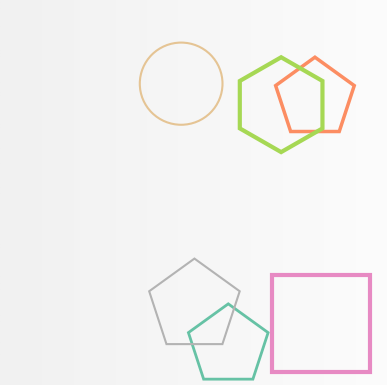[{"shape": "pentagon", "thickness": 2, "radius": 0.54, "center": [0.589, 0.103]}, {"shape": "pentagon", "thickness": 2.5, "radius": 0.53, "center": [0.813, 0.745]}, {"shape": "square", "thickness": 3, "radius": 0.63, "center": [0.828, 0.158]}, {"shape": "hexagon", "thickness": 3, "radius": 0.62, "center": [0.725, 0.728]}, {"shape": "circle", "thickness": 1.5, "radius": 0.53, "center": [0.467, 0.783]}, {"shape": "pentagon", "thickness": 1.5, "radius": 0.61, "center": [0.502, 0.206]}]